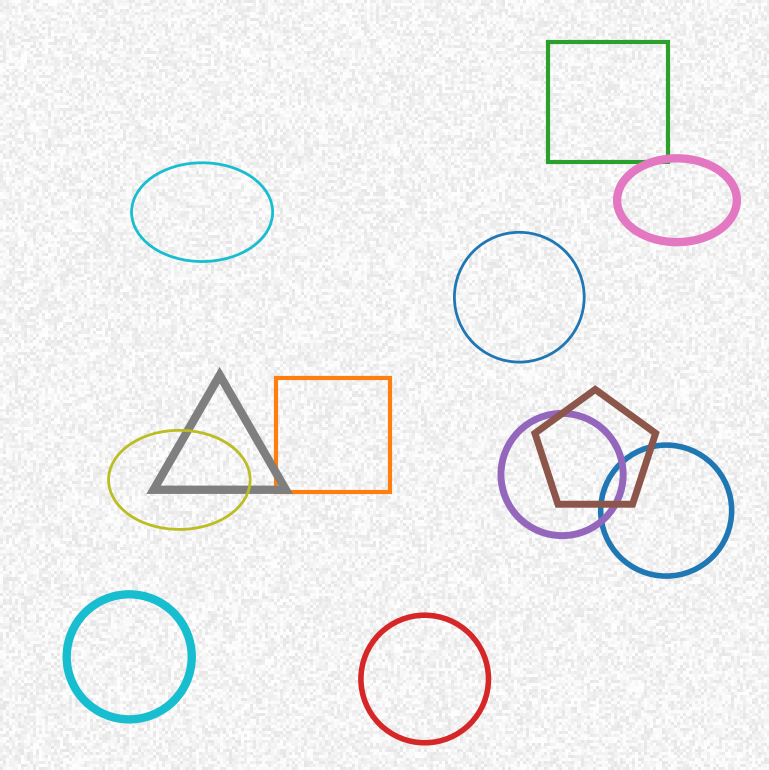[{"shape": "circle", "thickness": 1, "radius": 0.42, "center": [0.674, 0.614]}, {"shape": "circle", "thickness": 2, "radius": 0.43, "center": [0.865, 0.337]}, {"shape": "square", "thickness": 1.5, "radius": 0.37, "center": [0.432, 0.435]}, {"shape": "square", "thickness": 1.5, "radius": 0.39, "center": [0.79, 0.868]}, {"shape": "circle", "thickness": 2, "radius": 0.41, "center": [0.552, 0.118]}, {"shape": "circle", "thickness": 2.5, "radius": 0.4, "center": [0.73, 0.384]}, {"shape": "pentagon", "thickness": 2.5, "radius": 0.41, "center": [0.773, 0.412]}, {"shape": "oval", "thickness": 3, "radius": 0.39, "center": [0.879, 0.74]}, {"shape": "triangle", "thickness": 3, "radius": 0.5, "center": [0.285, 0.414]}, {"shape": "oval", "thickness": 1, "radius": 0.46, "center": [0.233, 0.377]}, {"shape": "circle", "thickness": 3, "radius": 0.41, "center": [0.168, 0.147]}, {"shape": "oval", "thickness": 1, "radius": 0.46, "center": [0.262, 0.724]}]